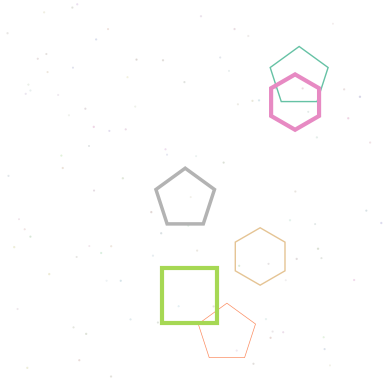[{"shape": "pentagon", "thickness": 1, "radius": 0.4, "center": [0.777, 0.8]}, {"shape": "pentagon", "thickness": 0.5, "radius": 0.39, "center": [0.589, 0.134]}, {"shape": "hexagon", "thickness": 3, "radius": 0.36, "center": [0.766, 0.735]}, {"shape": "square", "thickness": 3, "radius": 0.36, "center": [0.493, 0.232]}, {"shape": "hexagon", "thickness": 1, "radius": 0.37, "center": [0.676, 0.334]}, {"shape": "pentagon", "thickness": 2.5, "radius": 0.4, "center": [0.481, 0.483]}]